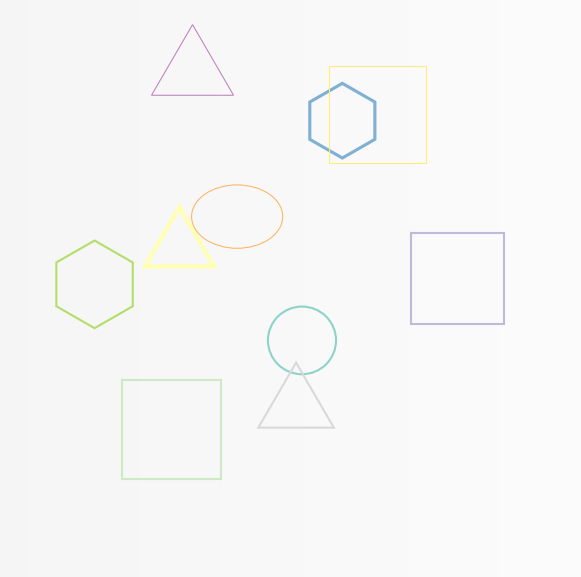[{"shape": "circle", "thickness": 1, "radius": 0.29, "center": [0.52, 0.41]}, {"shape": "triangle", "thickness": 2, "radius": 0.34, "center": [0.309, 0.572]}, {"shape": "square", "thickness": 1, "radius": 0.4, "center": [0.787, 0.517]}, {"shape": "hexagon", "thickness": 1.5, "radius": 0.32, "center": [0.589, 0.79]}, {"shape": "oval", "thickness": 0.5, "radius": 0.39, "center": [0.408, 0.624]}, {"shape": "hexagon", "thickness": 1, "radius": 0.38, "center": [0.163, 0.507]}, {"shape": "triangle", "thickness": 1, "radius": 0.37, "center": [0.509, 0.296]}, {"shape": "triangle", "thickness": 0.5, "radius": 0.41, "center": [0.331, 0.875]}, {"shape": "square", "thickness": 1, "radius": 0.43, "center": [0.295, 0.255]}, {"shape": "square", "thickness": 0.5, "radius": 0.42, "center": [0.65, 0.801]}]